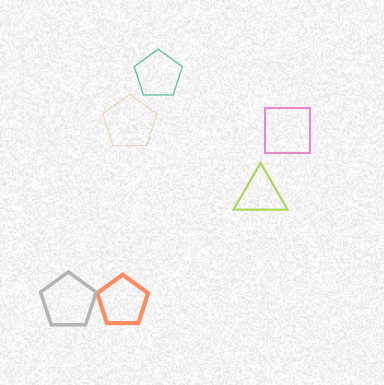[{"shape": "pentagon", "thickness": 1, "radius": 0.33, "center": [0.411, 0.807]}, {"shape": "pentagon", "thickness": 3, "radius": 0.35, "center": [0.319, 0.217]}, {"shape": "square", "thickness": 1.5, "radius": 0.29, "center": [0.747, 0.66]}, {"shape": "triangle", "thickness": 1.5, "radius": 0.4, "center": [0.677, 0.496]}, {"shape": "pentagon", "thickness": 0.5, "radius": 0.37, "center": [0.337, 0.681]}, {"shape": "pentagon", "thickness": 2.5, "radius": 0.38, "center": [0.178, 0.218]}]